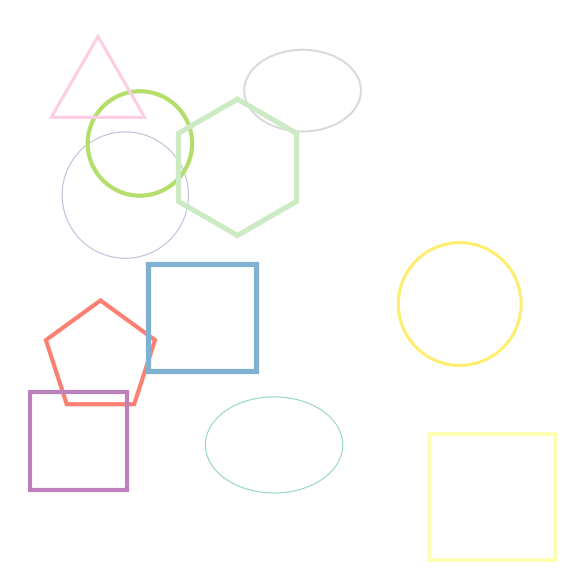[{"shape": "oval", "thickness": 0.5, "radius": 0.59, "center": [0.475, 0.229]}, {"shape": "square", "thickness": 2, "radius": 0.54, "center": [0.852, 0.138]}, {"shape": "circle", "thickness": 0.5, "radius": 0.55, "center": [0.217, 0.661]}, {"shape": "pentagon", "thickness": 2, "radius": 0.5, "center": [0.174, 0.38]}, {"shape": "square", "thickness": 2.5, "radius": 0.46, "center": [0.35, 0.449]}, {"shape": "circle", "thickness": 2, "radius": 0.45, "center": [0.242, 0.751]}, {"shape": "triangle", "thickness": 1.5, "radius": 0.47, "center": [0.17, 0.843]}, {"shape": "oval", "thickness": 1, "radius": 0.51, "center": [0.524, 0.842]}, {"shape": "square", "thickness": 2, "radius": 0.42, "center": [0.136, 0.236]}, {"shape": "hexagon", "thickness": 2.5, "radius": 0.59, "center": [0.411, 0.709]}, {"shape": "circle", "thickness": 1.5, "radius": 0.53, "center": [0.796, 0.473]}]